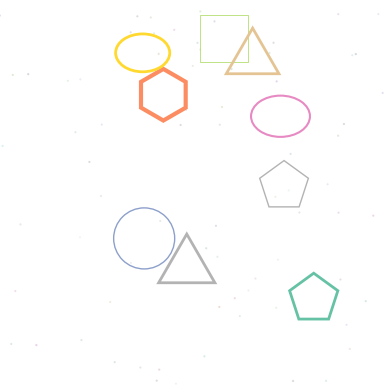[{"shape": "pentagon", "thickness": 2, "radius": 0.33, "center": [0.815, 0.225]}, {"shape": "hexagon", "thickness": 3, "radius": 0.34, "center": [0.424, 0.754]}, {"shape": "circle", "thickness": 1, "radius": 0.4, "center": [0.374, 0.381]}, {"shape": "oval", "thickness": 1.5, "radius": 0.38, "center": [0.729, 0.698]}, {"shape": "square", "thickness": 0.5, "radius": 0.31, "center": [0.582, 0.9]}, {"shape": "oval", "thickness": 2, "radius": 0.35, "center": [0.371, 0.863]}, {"shape": "triangle", "thickness": 2, "radius": 0.39, "center": [0.656, 0.848]}, {"shape": "pentagon", "thickness": 1, "radius": 0.33, "center": [0.738, 0.516]}, {"shape": "triangle", "thickness": 2, "radius": 0.42, "center": [0.485, 0.308]}]